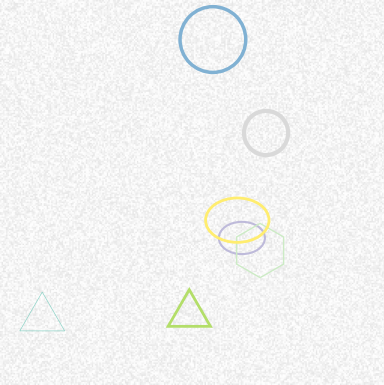[{"shape": "triangle", "thickness": 0.5, "radius": 0.34, "center": [0.11, 0.174]}, {"shape": "oval", "thickness": 1.5, "radius": 0.3, "center": [0.628, 0.382]}, {"shape": "circle", "thickness": 2.5, "radius": 0.43, "center": [0.553, 0.897]}, {"shape": "triangle", "thickness": 2, "radius": 0.32, "center": [0.492, 0.184]}, {"shape": "circle", "thickness": 3, "radius": 0.29, "center": [0.691, 0.655]}, {"shape": "hexagon", "thickness": 1, "radius": 0.35, "center": [0.676, 0.349]}, {"shape": "oval", "thickness": 2, "radius": 0.41, "center": [0.616, 0.428]}]